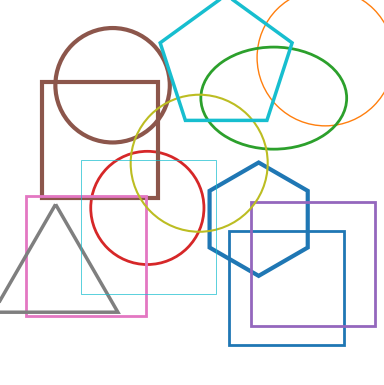[{"shape": "square", "thickness": 2, "radius": 0.74, "center": [0.744, 0.253]}, {"shape": "hexagon", "thickness": 3, "radius": 0.74, "center": [0.672, 0.431]}, {"shape": "circle", "thickness": 1, "radius": 0.89, "center": [0.845, 0.851]}, {"shape": "oval", "thickness": 2, "radius": 0.95, "center": [0.711, 0.745]}, {"shape": "circle", "thickness": 2, "radius": 0.74, "center": [0.383, 0.46]}, {"shape": "square", "thickness": 2, "radius": 0.8, "center": [0.813, 0.313]}, {"shape": "square", "thickness": 3, "radius": 0.75, "center": [0.259, 0.637]}, {"shape": "circle", "thickness": 3, "radius": 0.74, "center": [0.292, 0.779]}, {"shape": "square", "thickness": 2, "radius": 0.78, "center": [0.223, 0.335]}, {"shape": "triangle", "thickness": 2.5, "radius": 0.93, "center": [0.144, 0.282]}, {"shape": "circle", "thickness": 1.5, "radius": 0.89, "center": [0.517, 0.576]}, {"shape": "pentagon", "thickness": 2.5, "radius": 0.9, "center": [0.587, 0.833]}, {"shape": "square", "thickness": 0.5, "radius": 0.88, "center": [0.387, 0.41]}]